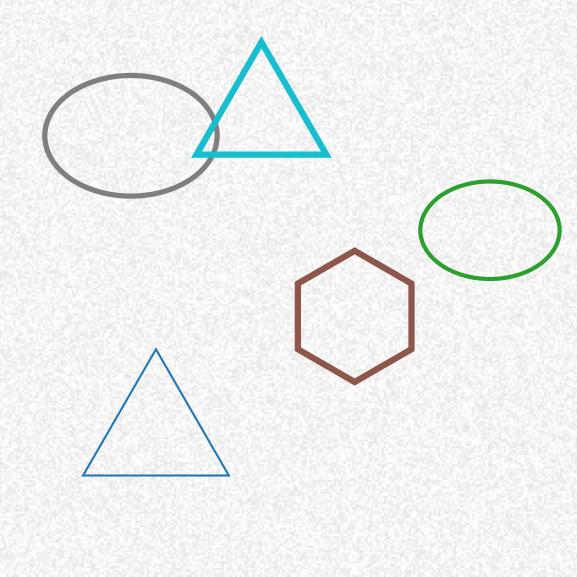[{"shape": "triangle", "thickness": 1, "radius": 0.73, "center": [0.27, 0.249]}, {"shape": "oval", "thickness": 2, "radius": 0.6, "center": [0.848, 0.6]}, {"shape": "hexagon", "thickness": 3, "radius": 0.57, "center": [0.614, 0.451]}, {"shape": "oval", "thickness": 2.5, "radius": 0.75, "center": [0.227, 0.764]}, {"shape": "triangle", "thickness": 3, "radius": 0.65, "center": [0.453, 0.796]}]